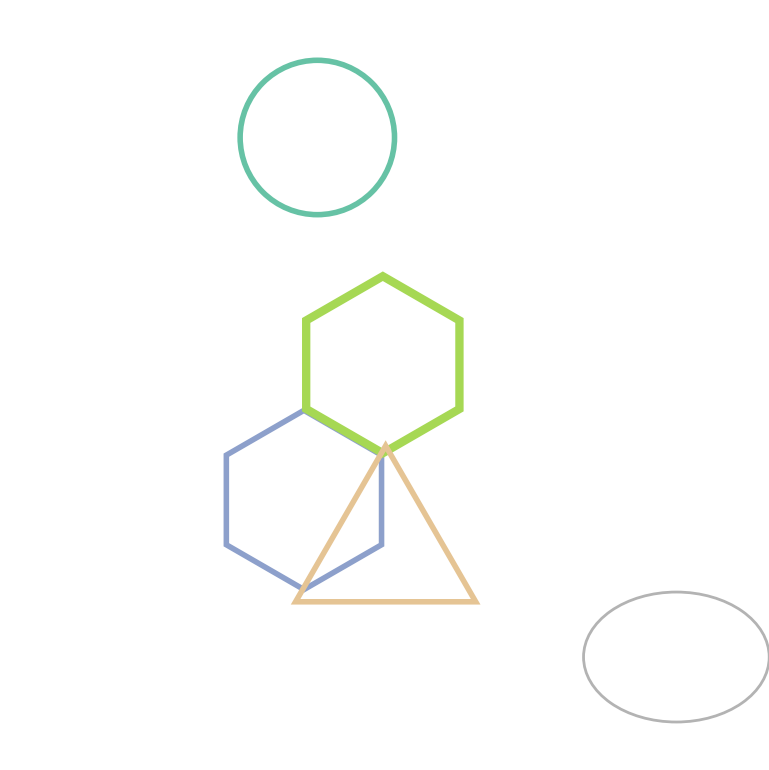[{"shape": "circle", "thickness": 2, "radius": 0.5, "center": [0.412, 0.821]}, {"shape": "hexagon", "thickness": 2, "radius": 0.58, "center": [0.395, 0.351]}, {"shape": "hexagon", "thickness": 3, "radius": 0.57, "center": [0.497, 0.526]}, {"shape": "triangle", "thickness": 2, "radius": 0.68, "center": [0.501, 0.286]}, {"shape": "oval", "thickness": 1, "radius": 0.6, "center": [0.878, 0.147]}]